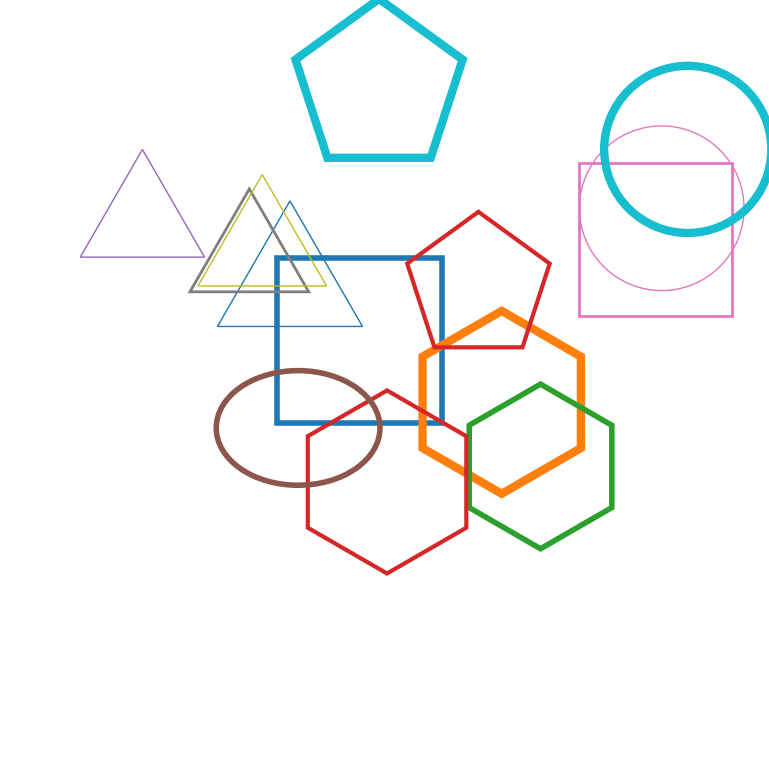[{"shape": "triangle", "thickness": 0.5, "radius": 0.54, "center": [0.377, 0.63]}, {"shape": "square", "thickness": 2, "radius": 0.54, "center": [0.466, 0.558]}, {"shape": "hexagon", "thickness": 3, "radius": 0.59, "center": [0.652, 0.477]}, {"shape": "hexagon", "thickness": 2, "radius": 0.53, "center": [0.702, 0.394]}, {"shape": "hexagon", "thickness": 1.5, "radius": 0.59, "center": [0.503, 0.374]}, {"shape": "pentagon", "thickness": 1.5, "radius": 0.49, "center": [0.621, 0.628]}, {"shape": "triangle", "thickness": 0.5, "radius": 0.47, "center": [0.185, 0.713]}, {"shape": "oval", "thickness": 2, "radius": 0.53, "center": [0.387, 0.444]}, {"shape": "circle", "thickness": 0.5, "radius": 0.53, "center": [0.859, 0.73]}, {"shape": "square", "thickness": 1, "radius": 0.5, "center": [0.851, 0.689]}, {"shape": "triangle", "thickness": 1, "radius": 0.45, "center": [0.324, 0.666]}, {"shape": "triangle", "thickness": 0.5, "radius": 0.48, "center": [0.341, 0.677]}, {"shape": "pentagon", "thickness": 3, "radius": 0.57, "center": [0.492, 0.887]}, {"shape": "circle", "thickness": 3, "radius": 0.54, "center": [0.893, 0.806]}]